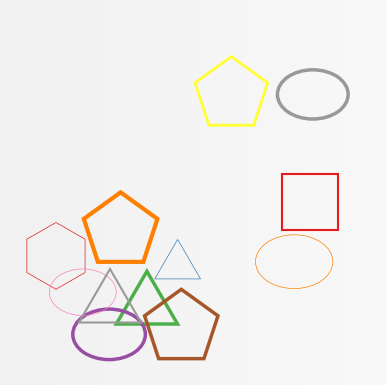[{"shape": "square", "thickness": 1.5, "radius": 0.36, "center": [0.801, 0.476]}, {"shape": "hexagon", "thickness": 0.5, "radius": 0.43, "center": [0.144, 0.335]}, {"shape": "triangle", "thickness": 0.5, "radius": 0.34, "center": [0.458, 0.31]}, {"shape": "triangle", "thickness": 2.5, "radius": 0.46, "center": [0.379, 0.204]}, {"shape": "oval", "thickness": 2.5, "radius": 0.47, "center": [0.281, 0.132]}, {"shape": "oval", "thickness": 0.5, "radius": 0.5, "center": [0.759, 0.32]}, {"shape": "pentagon", "thickness": 3, "radius": 0.5, "center": [0.311, 0.401]}, {"shape": "pentagon", "thickness": 2, "radius": 0.49, "center": [0.597, 0.754]}, {"shape": "pentagon", "thickness": 2.5, "radius": 0.5, "center": [0.468, 0.149]}, {"shape": "oval", "thickness": 0.5, "radius": 0.43, "center": [0.214, 0.241]}, {"shape": "triangle", "thickness": 1.5, "radius": 0.46, "center": [0.284, 0.209]}, {"shape": "oval", "thickness": 2.5, "radius": 0.46, "center": [0.807, 0.755]}]